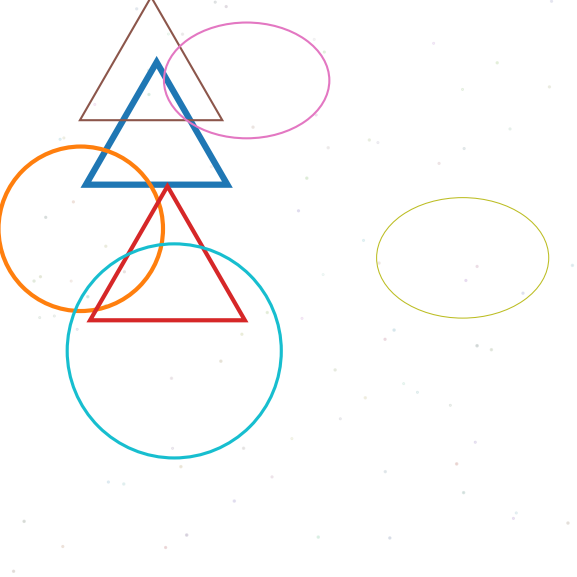[{"shape": "triangle", "thickness": 3, "radius": 0.71, "center": [0.271, 0.75]}, {"shape": "circle", "thickness": 2, "radius": 0.71, "center": [0.14, 0.603]}, {"shape": "triangle", "thickness": 2, "radius": 0.77, "center": [0.29, 0.522]}, {"shape": "triangle", "thickness": 1, "radius": 0.71, "center": [0.262, 0.862]}, {"shape": "oval", "thickness": 1, "radius": 0.72, "center": [0.427, 0.86]}, {"shape": "oval", "thickness": 0.5, "radius": 0.75, "center": [0.801, 0.553]}, {"shape": "circle", "thickness": 1.5, "radius": 0.93, "center": [0.302, 0.392]}]